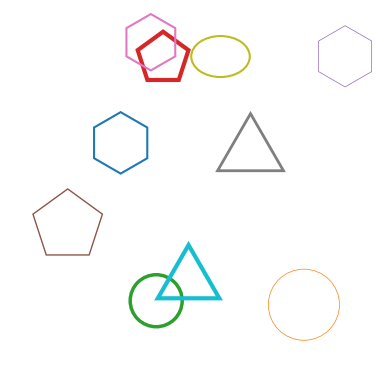[{"shape": "hexagon", "thickness": 1.5, "radius": 0.4, "center": [0.313, 0.629]}, {"shape": "circle", "thickness": 0.5, "radius": 0.46, "center": [0.789, 0.209]}, {"shape": "circle", "thickness": 2.5, "radius": 0.34, "center": [0.406, 0.219]}, {"shape": "pentagon", "thickness": 3, "radius": 0.35, "center": [0.424, 0.848]}, {"shape": "hexagon", "thickness": 0.5, "radius": 0.4, "center": [0.896, 0.854]}, {"shape": "pentagon", "thickness": 1, "radius": 0.47, "center": [0.176, 0.414]}, {"shape": "hexagon", "thickness": 1.5, "radius": 0.37, "center": [0.392, 0.89]}, {"shape": "triangle", "thickness": 2, "radius": 0.49, "center": [0.651, 0.606]}, {"shape": "oval", "thickness": 1.5, "radius": 0.38, "center": [0.573, 0.853]}, {"shape": "triangle", "thickness": 3, "radius": 0.46, "center": [0.49, 0.271]}]